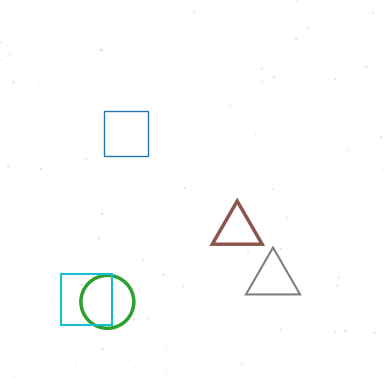[{"shape": "square", "thickness": 1, "radius": 0.29, "center": [0.327, 0.653]}, {"shape": "circle", "thickness": 2.5, "radius": 0.34, "center": [0.279, 0.216]}, {"shape": "triangle", "thickness": 2.5, "radius": 0.37, "center": [0.616, 0.403]}, {"shape": "triangle", "thickness": 1.5, "radius": 0.41, "center": [0.709, 0.276]}, {"shape": "square", "thickness": 1.5, "radius": 0.33, "center": [0.224, 0.221]}]